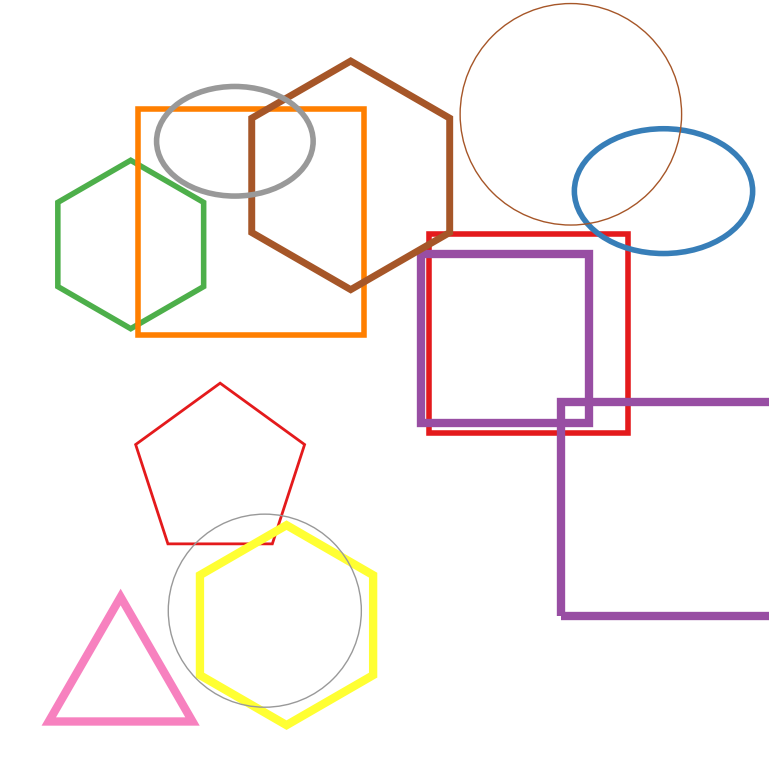[{"shape": "pentagon", "thickness": 1, "radius": 0.58, "center": [0.286, 0.387]}, {"shape": "square", "thickness": 2, "radius": 0.65, "center": [0.686, 0.567]}, {"shape": "oval", "thickness": 2, "radius": 0.58, "center": [0.862, 0.752]}, {"shape": "hexagon", "thickness": 2, "radius": 0.55, "center": [0.17, 0.682]}, {"shape": "square", "thickness": 3, "radius": 0.69, "center": [0.868, 0.339]}, {"shape": "square", "thickness": 3, "radius": 0.55, "center": [0.656, 0.56]}, {"shape": "square", "thickness": 2, "radius": 0.73, "center": [0.326, 0.712]}, {"shape": "hexagon", "thickness": 3, "radius": 0.65, "center": [0.372, 0.188]}, {"shape": "circle", "thickness": 0.5, "radius": 0.72, "center": [0.741, 0.852]}, {"shape": "hexagon", "thickness": 2.5, "radius": 0.74, "center": [0.455, 0.772]}, {"shape": "triangle", "thickness": 3, "radius": 0.54, "center": [0.157, 0.117]}, {"shape": "oval", "thickness": 2, "radius": 0.51, "center": [0.305, 0.817]}, {"shape": "circle", "thickness": 0.5, "radius": 0.63, "center": [0.344, 0.207]}]